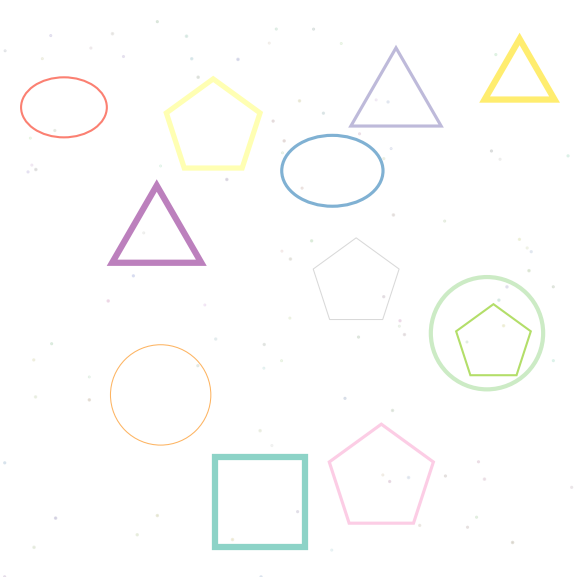[{"shape": "square", "thickness": 3, "radius": 0.39, "center": [0.45, 0.13]}, {"shape": "pentagon", "thickness": 2.5, "radius": 0.43, "center": [0.369, 0.777]}, {"shape": "triangle", "thickness": 1.5, "radius": 0.45, "center": [0.686, 0.826]}, {"shape": "oval", "thickness": 1, "radius": 0.37, "center": [0.111, 0.813]}, {"shape": "oval", "thickness": 1.5, "radius": 0.44, "center": [0.576, 0.703]}, {"shape": "circle", "thickness": 0.5, "radius": 0.43, "center": [0.278, 0.315]}, {"shape": "pentagon", "thickness": 1, "radius": 0.34, "center": [0.854, 0.404]}, {"shape": "pentagon", "thickness": 1.5, "radius": 0.47, "center": [0.66, 0.17]}, {"shape": "pentagon", "thickness": 0.5, "radius": 0.39, "center": [0.617, 0.509]}, {"shape": "triangle", "thickness": 3, "radius": 0.45, "center": [0.271, 0.589]}, {"shape": "circle", "thickness": 2, "radius": 0.49, "center": [0.843, 0.422]}, {"shape": "triangle", "thickness": 3, "radius": 0.35, "center": [0.9, 0.862]}]